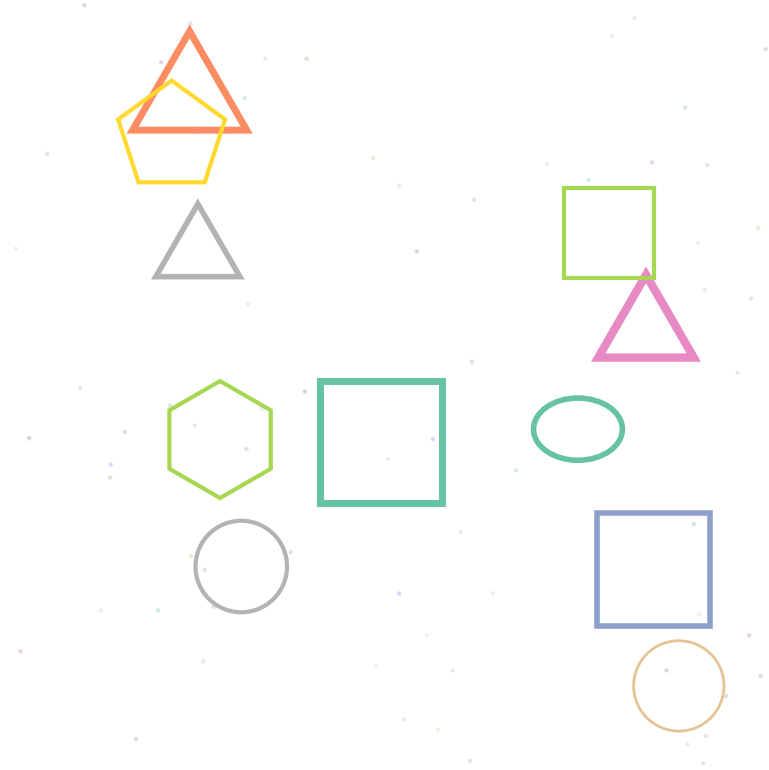[{"shape": "oval", "thickness": 2, "radius": 0.29, "center": [0.751, 0.443]}, {"shape": "square", "thickness": 2.5, "radius": 0.4, "center": [0.495, 0.426]}, {"shape": "triangle", "thickness": 2.5, "radius": 0.43, "center": [0.246, 0.874]}, {"shape": "square", "thickness": 2, "radius": 0.37, "center": [0.849, 0.261]}, {"shape": "triangle", "thickness": 3, "radius": 0.36, "center": [0.839, 0.571]}, {"shape": "hexagon", "thickness": 1.5, "radius": 0.38, "center": [0.286, 0.429]}, {"shape": "square", "thickness": 1.5, "radius": 0.29, "center": [0.791, 0.698]}, {"shape": "pentagon", "thickness": 1.5, "radius": 0.37, "center": [0.223, 0.822]}, {"shape": "circle", "thickness": 1, "radius": 0.29, "center": [0.882, 0.109]}, {"shape": "triangle", "thickness": 2, "radius": 0.32, "center": [0.257, 0.672]}, {"shape": "circle", "thickness": 1.5, "radius": 0.3, "center": [0.313, 0.264]}]